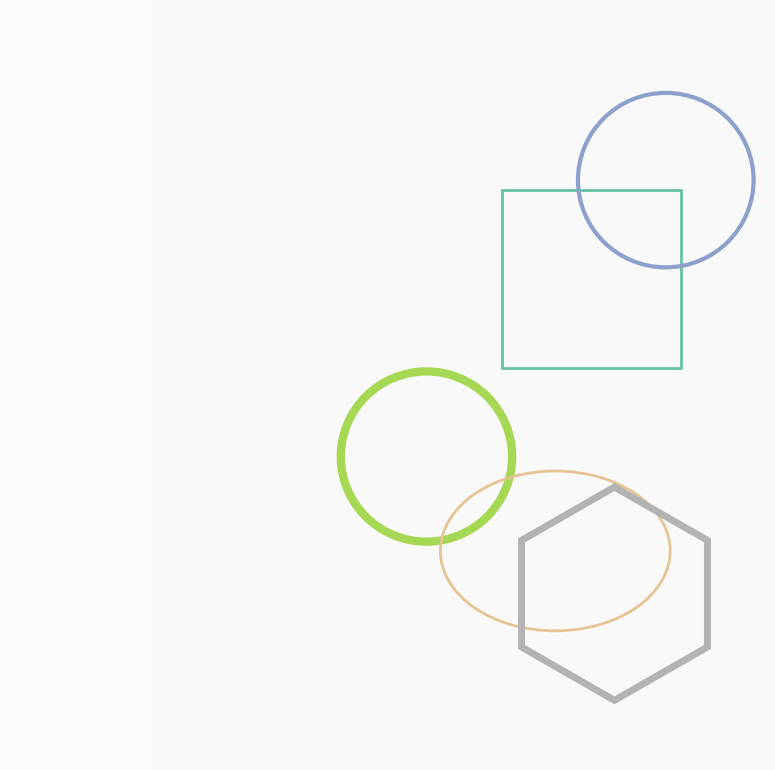[{"shape": "square", "thickness": 1, "radius": 0.58, "center": [0.763, 0.637]}, {"shape": "circle", "thickness": 1.5, "radius": 0.57, "center": [0.859, 0.766]}, {"shape": "circle", "thickness": 3, "radius": 0.55, "center": [0.55, 0.407]}, {"shape": "oval", "thickness": 1, "radius": 0.74, "center": [0.716, 0.285]}, {"shape": "hexagon", "thickness": 2.5, "radius": 0.69, "center": [0.793, 0.229]}]